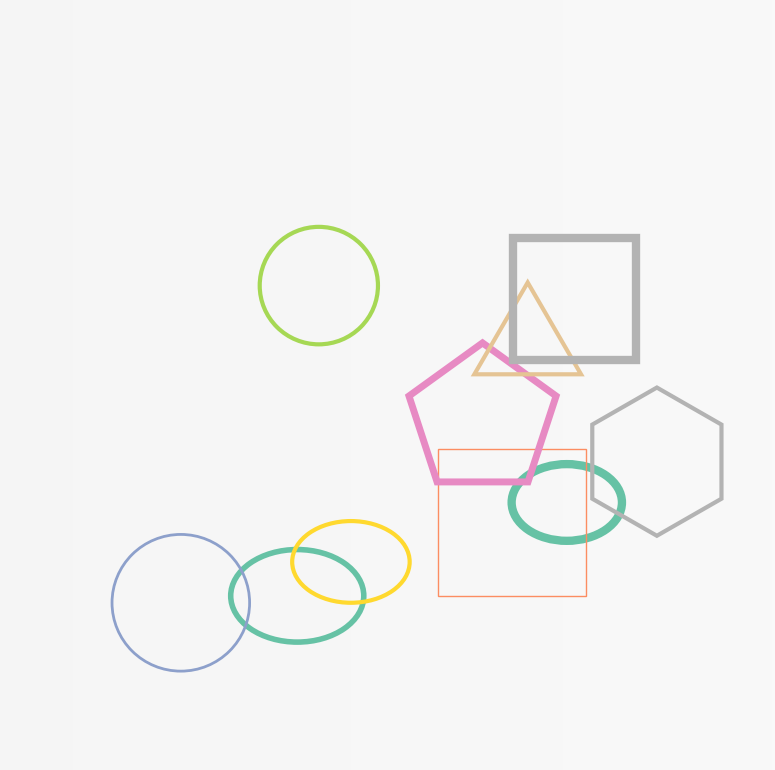[{"shape": "oval", "thickness": 3, "radius": 0.36, "center": [0.731, 0.347]}, {"shape": "oval", "thickness": 2, "radius": 0.43, "center": [0.384, 0.226]}, {"shape": "square", "thickness": 0.5, "radius": 0.48, "center": [0.66, 0.322]}, {"shape": "circle", "thickness": 1, "radius": 0.44, "center": [0.233, 0.217]}, {"shape": "pentagon", "thickness": 2.5, "radius": 0.5, "center": [0.623, 0.455]}, {"shape": "circle", "thickness": 1.5, "radius": 0.38, "center": [0.411, 0.629]}, {"shape": "oval", "thickness": 1.5, "radius": 0.38, "center": [0.453, 0.27]}, {"shape": "triangle", "thickness": 1.5, "radius": 0.4, "center": [0.681, 0.554]}, {"shape": "hexagon", "thickness": 1.5, "radius": 0.48, "center": [0.848, 0.4]}, {"shape": "square", "thickness": 3, "radius": 0.4, "center": [0.741, 0.611]}]